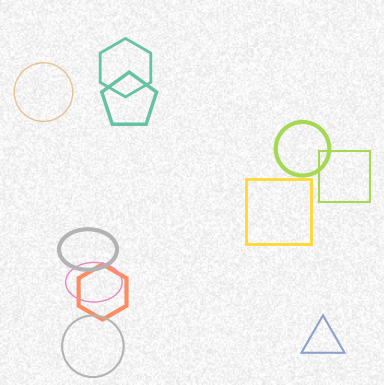[{"shape": "hexagon", "thickness": 2, "radius": 0.38, "center": [0.326, 0.824]}, {"shape": "pentagon", "thickness": 2.5, "radius": 0.37, "center": [0.336, 0.738]}, {"shape": "hexagon", "thickness": 3, "radius": 0.36, "center": [0.266, 0.242]}, {"shape": "triangle", "thickness": 1.5, "radius": 0.32, "center": [0.839, 0.116]}, {"shape": "oval", "thickness": 1, "radius": 0.37, "center": [0.244, 0.267]}, {"shape": "square", "thickness": 1.5, "radius": 0.33, "center": [0.895, 0.542]}, {"shape": "circle", "thickness": 3, "radius": 0.35, "center": [0.786, 0.614]}, {"shape": "square", "thickness": 2, "radius": 0.42, "center": [0.724, 0.45]}, {"shape": "circle", "thickness": 1, "radius": 0.38, "center": [0.113, 0.761]}, {"shape": "circle", "thickness": 1.5, "radius": 0.4, "center": [0.241, 0.101]}, {"shape": "oval", "thickness": 3, "radius": 0.38, "center": [0.229, 0.352]}]